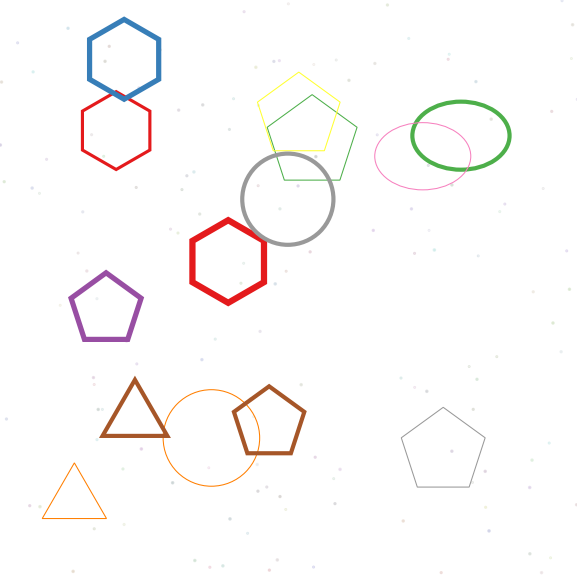[{"shape": "hexagon", "thickness": 3, "radius": 0.36, "center": [0.395, 0.546]}, {"shape": "hexagon", "thickness": 1.5, "radius": 0.34, "center": [0.201, 0.773]}, {"shape": "hexagon", "thickness": 2.5, "radius": 0.35, "center": [0.215, 0.896]}, {"shape": "oval", "thickness": 2, "radius": 0.42, "center": [0.798, 0.764]}, {"shape": "pentagon", "thickness": 0.5, "radius": 0.41, "center": [0.54, 0.753]}, {"shape": "pentagon", "thickness": 2.5, "radius": 0.32, "center": [0.184, 0.463]}, {"shape": "triangle", "thickness": 0.5, "radius": 0.32, "center": [0.129, 0.133]}, {"shape": "circle", "thickness": 0.5, "radius": 0.42, "center": [0.366, 0.241]}, {"shape": "pentagon", "thickness": 0.5, "radius": 0.38, "center": [0.517, 0.799]}, {"shape": "triangle", "thickness": 2, "radius": 0.32, "center": [0.234, 0.277]}, {"shape": "pentagon", "thickness": 2, "radius": 0.32, "center": [0.466, 0.266]}, {"shape": "oval", "thickness": 0.5, "radius": 0.42, "center": [0.732, 0.729]}, {"shape": "pentagon", "thickness": 0.5, "radius": 0.38, "center": [0.767, 0.217]}, {"shape": "circle", "thickness": 2, "radius": 0.39, "center": [0.498, 0.654]}]